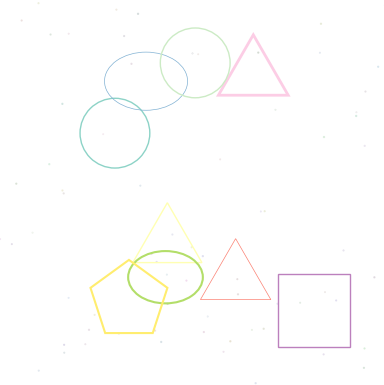[{"shape": "circle", "thickness": 1, "radius": 0.45, "center": [0.299, 0.654]}, {"shape": "triangle", "thickness": 1, "radius": 0.52, "center": [0.435, 0.37]}, {"shape": "triangle", "thickness": 0.5, "radius": 0.53, "center": [0.612, 0.275]}, {"shape": "oval", "thickness": 0.5, "radius": 0.54, "center": [0.379, 0.789]}, {"shape": "oval", "thickness": 1.5, "radius": 0.49, "center": [0.43, 0.28]}, {"shape": "triangle", "thickness": 2, "radius": 0.52, "center": [0.658, 0.805]}, {"shape": "square", "thickness": 1, "radius": 0.47, "center": [0.815, 0.193]}, {"shape": "circle", "thickness": 1, "radius": 0.45, "center": [0.507, 0.837]}, {"shape": "pentagon", "thickness": 1.5, "radius": 0.53, "center": [0.335, 0.22]}]